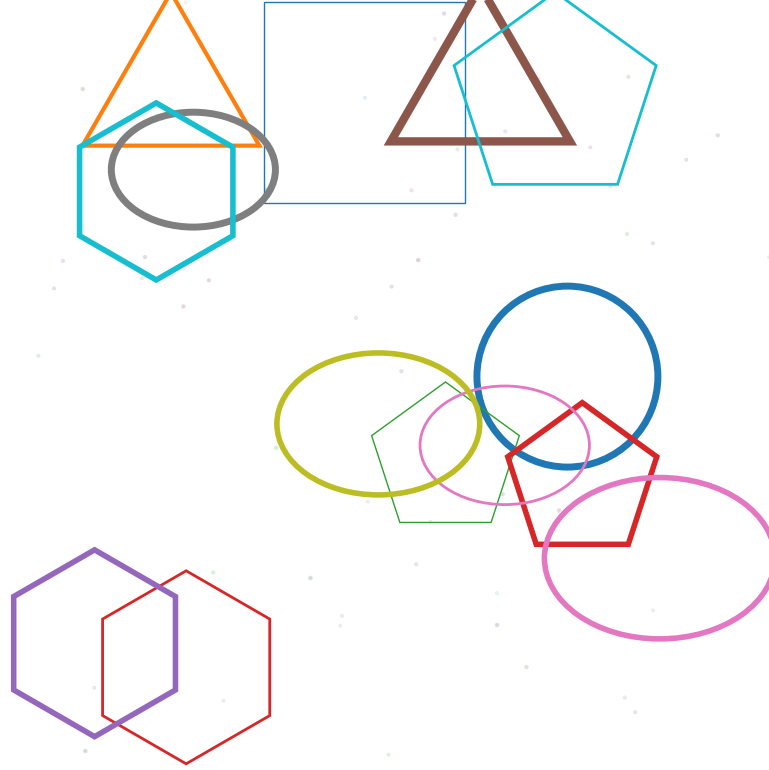[{"shape": "circle", "thickness": 2.5, "radius": 0.59, "center": [0.737, 0.511]}, {"shape": "square", "thickness": 0.5, "radius": 0.65, "center": [0.474, 0.867]}, {"shape": "triangle", "thickness": 1.5, "radius": 0.66, "center": [0.222, 0.877]}, {"shape": "pentagon", "thickness": 0.5, "radius": 0.5, "center": [0.579, 0.403]}, {"shape": "hexagon", "thickness": 1, "radius": 0.63, "center": [0.242, 0.133]}, {"shape": "pentagon", "thickness": 2, "radius": 0.51, "center": [0.756, 0.375]}, {"shape": "hexagon", "thickness": 2, "radius": 0.61, "center": [0.123, 0.165]}, {"shape": "triangle", "thickness": 3, "radius": 0.67, "center": [0.624, 0.883]}, {"shape": "oval", "thickness": 1, "radius": 0.55, "center": [0.656, 0.422]}, {"shape": "oval", "thickness": 2, "radius": 0.75, "center": [0.857, 0.275]}, {"shape": "oval", "thickness": 2.5, "radius": 0.53, "center": [0.251, 0.78]}, {"shape": "oval", "thickness": 2, "radius": 0.66, "center": [0.491, 0.449]}, {"shape": "hexagon", "thickness": 2, "radius": 0.57, "center": [0.203, 0.751]}, {"shape": "pentagon", "thickness": 1, "radius": 0.69, "center": [0.721, 0.872]}]